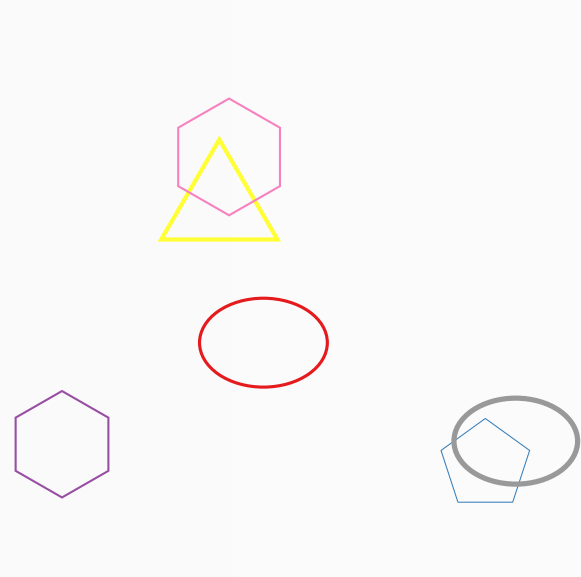[{"shape": "oval", "thickness": 1.5, "radius": 0.55, "center": [0.453, 0.406]}, {"shape": "pentagon", "thickness": 0.5, "radius": 0.4, "center": [0.835, 0.194]}, {"shape": "hexagon", "thickness": 1, "radius": 0.46, "center": [0.107, 0.23]}, {"shape": "triangle", "thickness": 2, "radius": 0.58, "center": [0.377, 0.642]}, {"shape": "hexagon", "thickness": 1, "radius": 0.51, "center": [0.394, 0.727]}, {"shape": "oval", "thickness": 2.5, "radius": 0.53, "center": [0.887, 0.235]}]